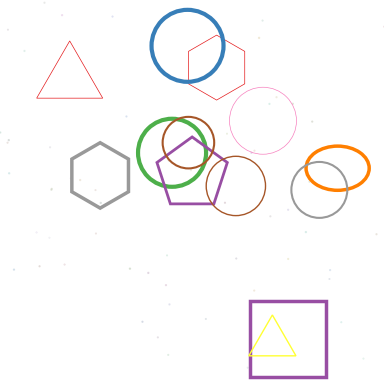[{"shape": "triangle", "thickness": 0.5, "radius": 0.5, "center": [0.181, 0.795]}, {"shape": "hexagon", "thickness": 0.5, "radius": 0.42, "center": [0.563, 0.824]}, {"shape": "circle", "thickness": 3, "radius": 0.47, "center": [0.487, 0.881]}, {"shape": "circle", "thickness": 3, "radius": 0.44, "center": [0.447, 0.603]}, {"shape": "square", "thickness": 2.5, "radius": 0.49, "center": [0.749, 0.12]}, {"shape": "pentagon", "thickness": 2, "radius": 0.48, "center": [0.499, 0.548]}, {"shape": "oval", "thickness": 2.5, "radius": 0.41, "center": [0.877, 0.563]}, {"shape": "triangle", "thickness": 1, "radius": 0.35, "center": [0.707, 0.111]}, {"shape": "circle", "thickness": 1.5, "radius": 0.33, "center": [0.489, 0.63]}, {"shape": "circle", "thickness": 1, "radius": 0.39, "center": [0.613, 0.517]}, {"shape": "circle", "thickness": 0.5, "radius": 0.44, "center": [0.683, 0.686]}, {"shape": "circle", "thickness": 1.5, "radius": 0.36, "center": [0.829, 0.507]}, {"shape": "hexagon", "thickness": 2.5, "radius": 0.42, "center": [0.26, 0.544]}]